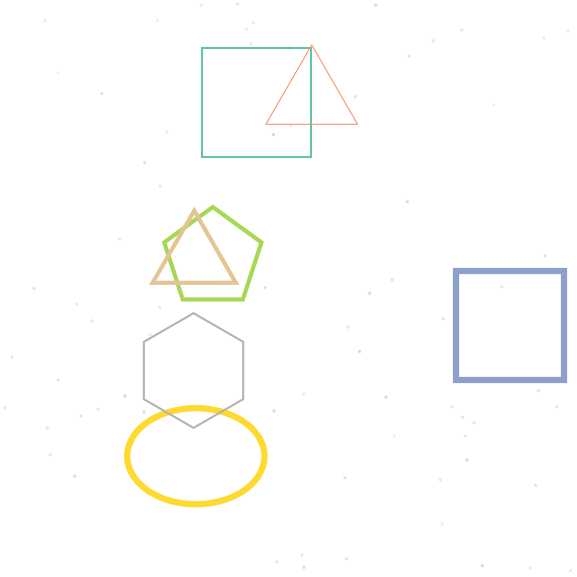[{"shape": "square", "thickness": 1, "radius": 0.47, "center": [0.445, 0.821]}, {"shape": "triangle", "thickness": 0.5, "radius": 0.46, "center": [0.54, 0.83]}, {"shape": "square", "thickness": 3, "radius": 0.47, "center": [0.884, 0.435]}, {"shape": "pentagon", "thickness": 2, "radius": 0.44, "center": [0.369, 0.552]}, {"shape": "oval", "thickness": 3, "radius": 0.59, "center": [0.339, 0.209]}, {"shape": "triangle", "thickness": 2, "radius": 0.42, "center": [0.336, 0.551]}, {"shape": "hexagon", "thickness": 1, "radius": 0.5, "center": [0.335, 0.358]}]